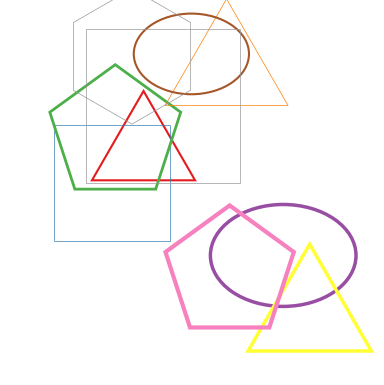[{"shape": "triangle", "thickness": 1.5, "radius": 0.77, "center": [0.373, 0.609]}, {"shape": "square", "thickness": 0.5, "radius": 0.76, "center": [0.291, 0.525]}, {"shape": "pentagon", "thickness": 2, "radius": 0.89, "center": [0.299, 0.653]}, {"shape": "oval", "thickness": 2.5, "radius": 0.95, "center": [0.736, 0.337]}, {"shape": "triangle", "thickness": 0.5, "radius": 0.92, "center": [0.589, 0.818]}, {"shape": "triangle", "thickness": 2.5, "radius": 0.92, "center": [0.804, 0.181]}, {"shape": "oval", "thickness": 1.5, "radius": 0.75, "center": [0.497, 0.86]}, {"shape": "pentagon", "thickness": 3, "radius": 0.88, "center": [0.597, 0.291]}, {"shape": "hexagon", "thickness": 0.5, "radius": 0.88, "center": [0.343, 0.853]}, {"shape": "square", "thickness": 0.5, "radius": 1.0, "center": [0.423, 0.725]}]